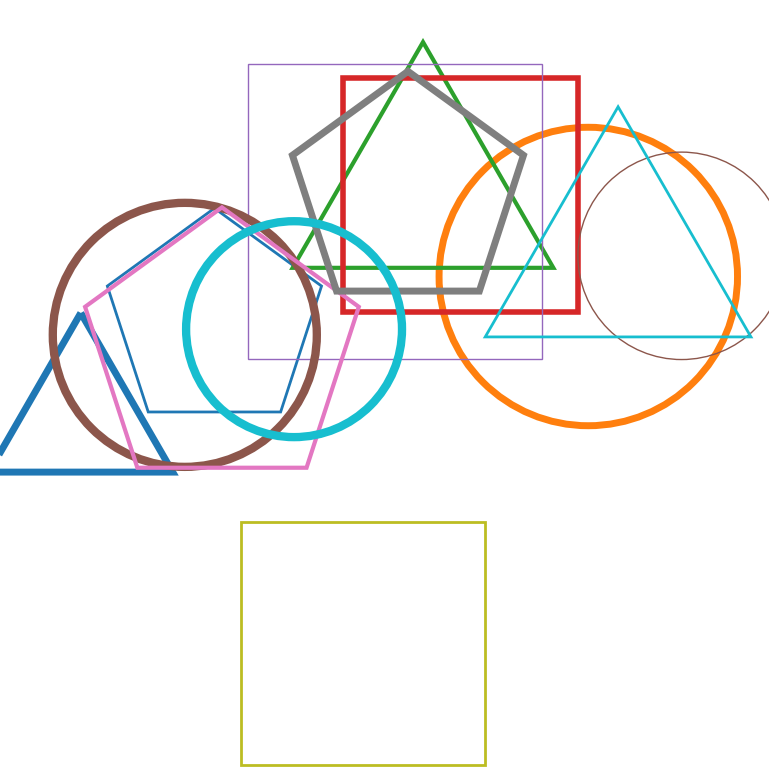[{"shape": "triangle", "thickness": 2.5, "radius": 0.69, "center": [0.105, 0.456]}, {"shape": "pentagon", "thickness": 1, "radius": 0.73, "center": [0.278, 0.583]}, {"shape": "circle", "thickness": 2.5, "radius": 0.97, "center": [0.764, 0.641]}, {"shape": "triangle", "thickness": 1.5, "radius": 0.98, "center": [0.549, 0.75]}, {"shape": "square", "thickness": 2, "radius": 0.76, "center": [0.598, 0.747]}, {"shape": "square", "thickness": 0.5, "radius": 0.96, "center": [0.513, 0.725]}, {"shape": "circle", "thickness": 0.5, "radius": 0.67, "center": [0.885, 0.668]}, {"shape": "circle", "thickness": 3, "radius": 0.86, "center": [0.24, 0.565]}, {"shape": "pentagon", "thickness": 1.5, "radius": 0.93, "center": [0.288, 0.544]}, {"shape": "pentagon", "thickness": 2.5, "radius": 0.79, "center": [0.53, 0.75]}, {"shape": "square", "thickness": 1, "radius": 0.79, "center": [0.471, 0.164]}, {"shape": "triangle", "thickness": 1, "radius": 1.0, "center": [0.803, 0.662]}, {"shape": "circle", "thickness": 3, "radius": 0.7, "center": [0.382, 0.573]}]